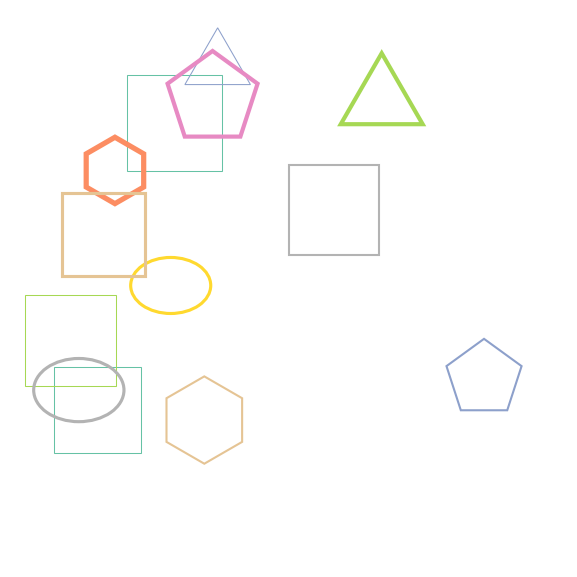[{"shape": "square", "thickness": 0.5, "radius": 0.37, "center": [0.169, 0.289]}, {"shape": "square", "thickness": 0.5, "radius": 0.41, "center": [0.302, 0.787]}, {"shape": "hexagon", "thickness": 2.5, "radius": 0.29, "center": [0.199, 0.704]}, {"shape": "triangle", "thickness": 0.5, "radius": 0.33, "center": [0.377, 0.885]}, {"shape": "pentagon", "thickness": 1, "radius": 0.34, "center": [0.838, 0.344]}, {"shape": "pentagon", "thickness": 2, "radius": 0.41, "center": [0.368, 0.829]}, {"shape": "square", "thickness": 0.5, "radius": 0.4, "center": [0.122, 0.409]}, {"shape": "triangle", "thickness": 2, "radius": 0.41, "center": [0.661, 0.825]}, {"shape": "oval", "thickness": 1.5, "radius": 0.35, "center": [0.296, 0.505]}, {"shape": "hexagon", "thickness": 1, "radius": 0.38, "center": [0.354, 0.272]}, {"shape": "square", "thickness": 1.5, "radius": 0.36, "center": [0.179, 0.593]}, {"shape": "square", "thickness": 1, "radius": 0.39, "center": [0.579, 0.636]}, {"shape": "oval", "thickness": 1.5, "radius": 0.39, "center": [0.136, 0.324]}]